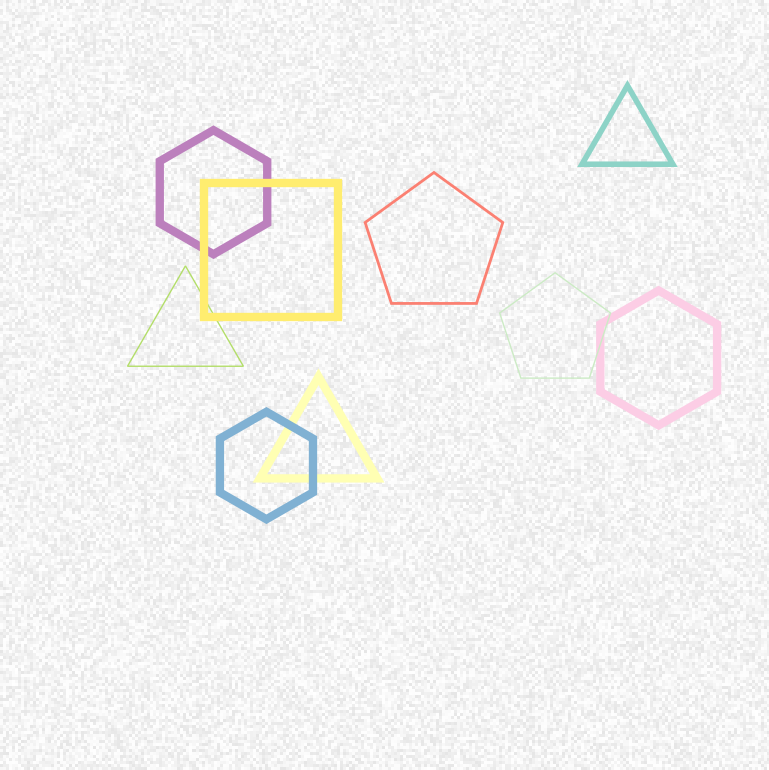[{"shape": "triangle", "thickness": 2, "radius": 0.34, "center": [0.815, 0.821]}, {"shape": "triangle", "thickness": 3, "radius": 0.44, "center": [0.414, 0.423]}, {"shape": "pentagon", "thickness": 1, "radius": 0.47, "center": [0.564, 0.682]}, {"shape": "hexagon", "thickness": 3, "radius": 0.35, "center": [0.346, 0.395]}, {"shape": "triangle", "thickness": 0.5, "radius": 0.43, "center": [0.241, 0.568]}, {"shape": "hexagon", "thickness": 3, "radius": 0.44, "center": [0.855, 0.535]}, {"shape": "hexagon", "thickness": 3, "radius": 0.4, "center": [0.277, 0.75]}, {"shape": "pentagon", "thickness": 0.5, "radius": 0.38, "center": [0.721, 0.57]}, {"shape": "square", "thickness": 3, "radius": 0.43, "center": [0.352, 0.675]}]